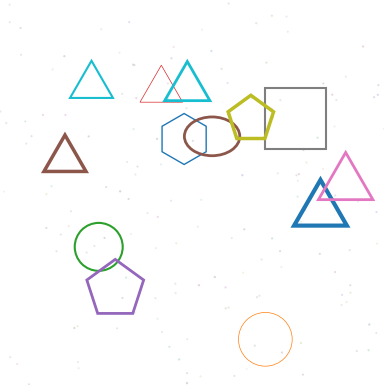[{"shape": "triangle", "thickness": 3, "radius": 0.4, "center": [0.832, 0.454]}, {"shape": "hexagon", "thickness": 1, "radius": 0.33, "center": [0.478, 0.639]}, {"shape": "circle", "thickness": 0.5, "radius": 0.35, "center": [0.689, 0.119]}, {"shape": "circle", "thickness": 1.5, "radius": 0.31, "center": [0.256, 0.359]}, {"shape": "triangle", "thickness": 0.5, "radius": 0.32, "center": [0.419, 0.767]}, {"shape": "pentagon", "thickness": 2, "radius": 0.39, "center": [0.299, 0.249]}, {"shape": "triangle", "thickness": 2.5, "radius": 0.32, "center": [0.169, 0.586]}, {"shape": "oval", "thickness": 2, "radius": 0.36, "center": [0.551, 0.646]}, {"shape": "triangle", "thickness": 2, "radius": 0.41, "center": [0.898, 0.522]}, {"shape": "square", "thickness": 1.5, "radius": 0.39, "center": [0.767, 0.692]}, {"shape": "pentagon", "thickness": 2.5, "radius": 0.31, "center": [0.652, 0.69]}, {"shape": "triangle", "thickness": 2, "radius": 0.34, "center": [0.486, 0.772]}, {"shape": "triangle", "thickness": 1.5, "radius": 0.32, "center": [0.238, 0.778]}]